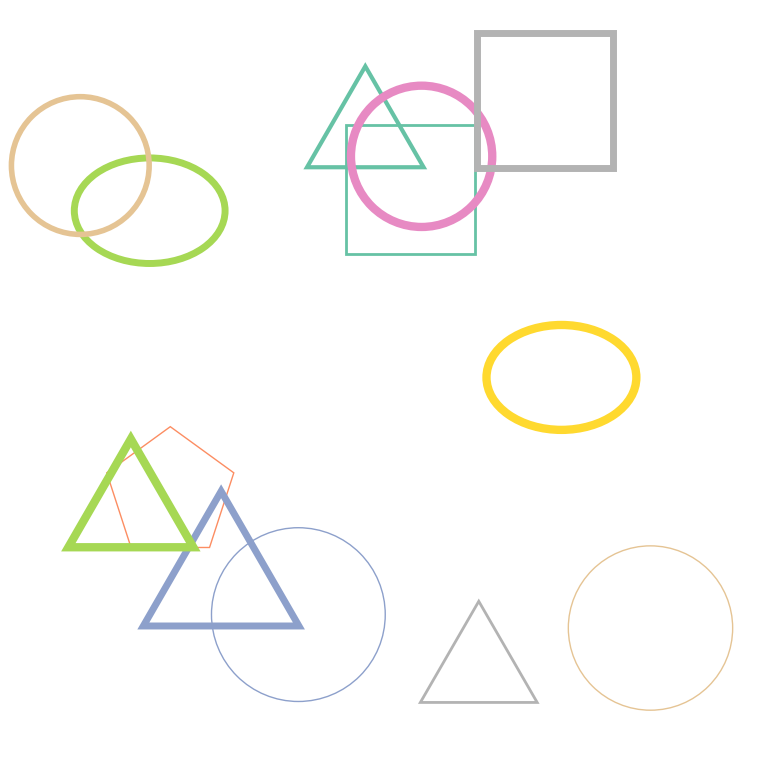[{"shape": "triangle", "thickness": 1.5, "radius": 0.44, "center": [0.474, 0.826]}, {"shape": "square", "thickness": 1, "radius": 0.42, "center": [0.533, 0.754]}, {"shape": "pentagon", "thickness": 0.5, "radius": 0.43, "center": [0.221, 0.359]}, {"shape": "triangle", "thickness": 2.5, "radius": 0.58, "center": [0.287, 0.245]}, {"shape": "circle", "thickness": 0.5, "radius": 0.56, "center": [0.387, 0.202]}, {"shape": "circle", "thickness": 3, "radius": 0.46, "center": [0.548, 0.797]}, {"shape": "triangle", "thickness": 3, "radius": 0.47, "center": [0.17, 0.336]}, {"shape": "oval", "thickness": 2.5, "radius": 0.49, "center": [0.194, 0.726]}, {"shape": "oval", "thickness": 3, "radius": 0.49, "center": [0.729, 0.51]}, {"shape": "circle", "thickness": 2, "radius": 0.45, "center": [0.104, 0.785]}, {"shape": "circle", "thickness": 0.5, "radius": 0.53, "center": [0.845, 0.184]}, {"shape": "square", "thickness": 2.5, "radius": 0.44, "center": [0.708, 0.87]}, {"shape": "triangle", "thickness": 1, "radius": 0.44, "center": [0.622, 0.132]}]